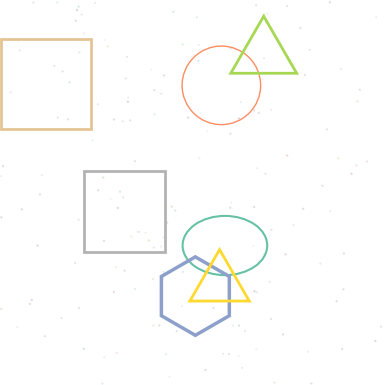[{"shape": "oval", "thickness": 1.5, "radius": 0.55, "center": [0.584, 0.362]}, {"shape": "circle", "thickness": 1, "radius": 0.51, "center": [0.575, 0.778]}, {"shape": "hexagon", "thickness": 2.5, "radius": 0.51, "center": [0.507, 0.231]}, {"shape": "triangle", "thickness": 2, "radius": 0.49, "center": [0.685, 0.859]}, {"shape": "triangle", "thickness": 2, "radius": 0.45, "center": [0.57, 0.263]}, {"shape": "square", "thickness": 2, "radius": 0.59, "center": [0.12, 0.782]}, {"shape": "square", "thickness": 2, "radius": 0.53, "center": [0.324, 0.451]}]